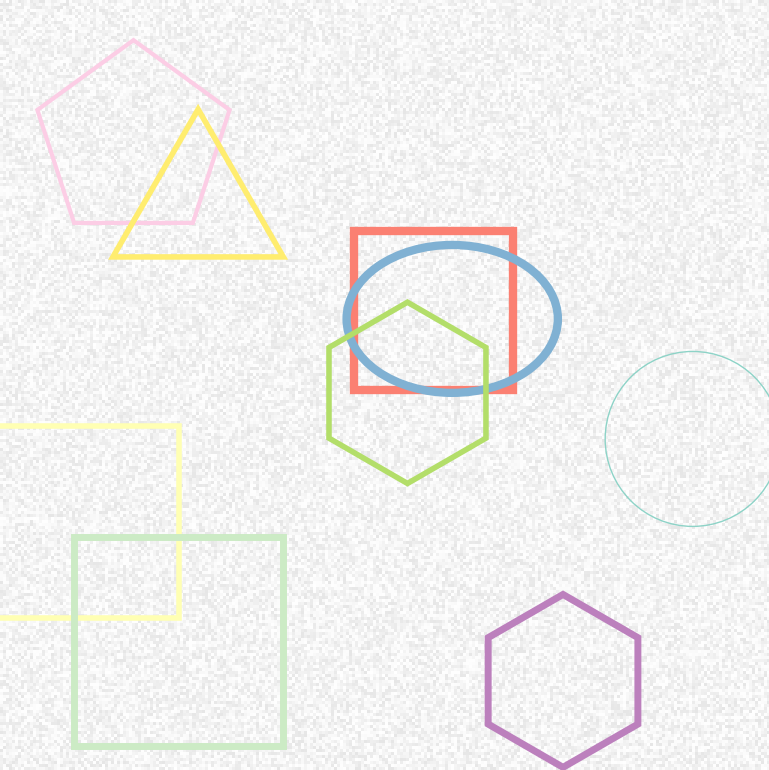[{"shape": "circle", "thickness": 0.5, "radius": 0.57, "center": [0.9, 0.43]}, {"shape": "square", "thickness": 2, "radius": 0.62, "center": [0.108, 0.322]}, {"shape": "square", "thickness": 3, "radius": 0.52, "center": [0.563, 0.596]}, {"shape": "oval", "thickness": 3, "radius": 0.69, "center": [0.587, 0.586]}, {"shape": "hexagon", "thickness": 2, "radius": 0.59, "center": [0.529, 0.49]}, {"shape": "pentagon", "thickness": 1.5, "radius": 0.66, "center": [0.173, 0.817]}, {"shape": "hexagon", "thickness": 2.5, "radius": 0.56, "center": [0.731, 0.116]}, {"shape": "square", "thickness": 2.5, "radius": 0.68, "center": [0.232, 0.167]}, {"shape": "triangle", "thickness": 2, "radius": 0.64, "center": [0.257, 0.73]}]